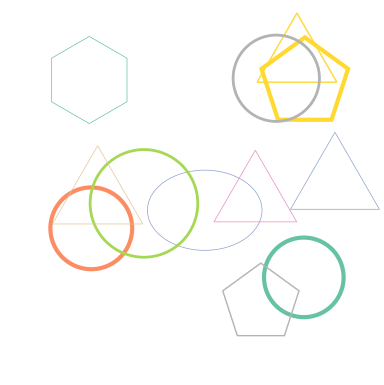[{"shape": "hexagon", "thickness": 0.5, "radius": 0.57, "center": [0.232, 0.792]}, {"shape": "circle", "thickness": 3, "radius": 0.52, "center": [0.789, 0.28]}, {"shape": "circle", "thickness": 3, "radius": 0.53, "center": [0.237, 0.407]}, {"shape": "oval", "thickness": 0.5, "radius": 0.74, "center": [0.532, 0.454]}, {"shape": "triangle", "thickness": 0.5, "radius": 0.67, "center": [0.87, 0.523]}, {"shape": "triangle", "thickness": 0.5, "radius": 0.62, "center": [0.663, 0.486]}, {"shape": "circle", "thickness": 2, "radius": 0.7, "center": [0.374, 0.472]}, {"shape": "pentagon", "thickness": 3, "radius": 0.59, "center": [0.792, 0.785]}, {"shape": "triangle", "thickness": 1, "radius": 0.6, "center": [0.771, 0.846]}, {"shape": "triangle", "thickness": 0.5, "radius": 0.68, "center": [0.254, 0.486]}, {"shape": "pentagon", "thickness": 1, "radius": 0.52, "center": [0.678, 0.212]}, {"shape": "circle", "thickness": 2, "radius": 0.56, "center": [0.718, 0.797]}]